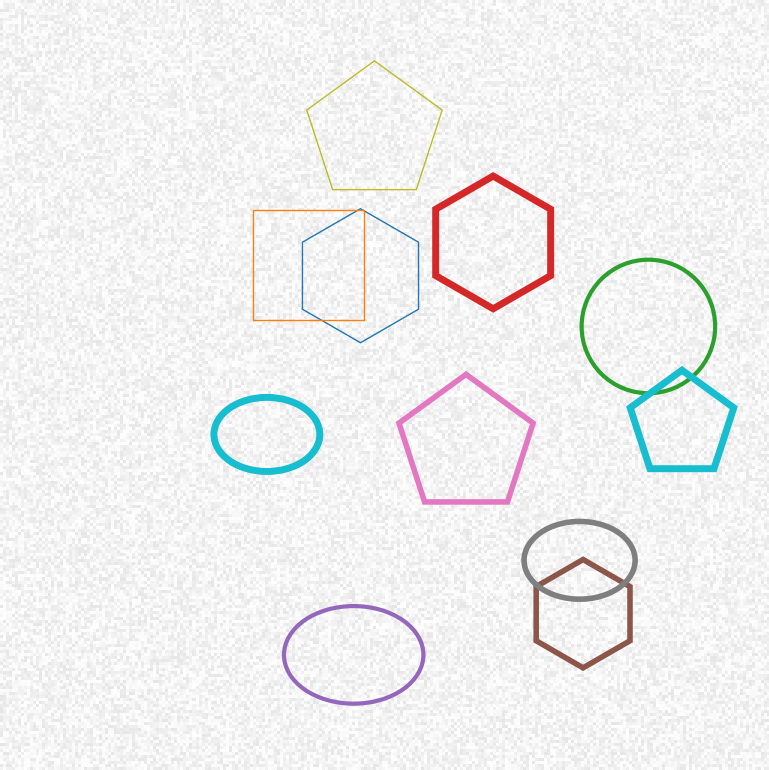[{"shape": "hexagon", "thickness": 0.5, "radius": 0.44, "center": [0.468, 0.642]}, {"shape": "square", "thickness": 0.5, "radius": 0.36, "center": [0.401, 0.656]}, {"shape": "circle", "thickness": 1.5, "radius": 0.43, "center": [0.842, 0.576]}, {"shape": "hexagon", "thickness": 2.5, "radius": 0.43, "center": [0.64, 0.685]}, {"shape": "oval", "thickness": 1.5, "radius": 0.45, "center": [0.459, 0.15]}, {"shape": "hexagon", "thickness": 2, "radius": 0.35, "center": [0.757, 0.203]}, {"shape": "pentagon", "thickness": 2, "radius": 0.46, "center": [0.605, 0.422]}, {"shape": "oval", "thickness": 2, "radius": 0.36, "center": [0.753, 0.272]}, {"shape": "pentagon", "thickness": 0.5, "radius": 0.46, "center": [0.486, 0.829]}, {"shape": "oval", "thickness": 2.5, "radius": 0.34, "center": [0.347, 0.436]}, {"shape": "pentagon", "thickness": 2.5, "radius": 0.35, "center": [0.886, 0.449]}]